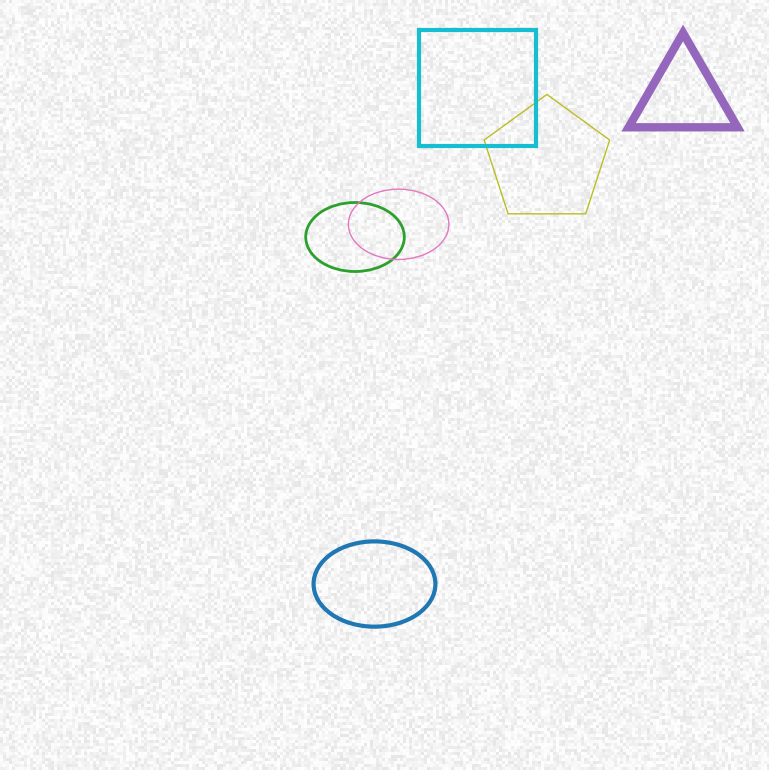[{"shape": "oval", "thickness": 1.5, "radius": 0.4, "center": [0.486, 0.242]}, {"shape": "oval", "thickness": 1, "radius": 0.32, "center": [0.461, 0.692]}, {"shape": "triangle", "thickness": 3, "radius": 0.41, "center": [0.887, 0.876]}, {"shape": "oval", "thickness": 0.5, "radius": 0.33, "center": [0.518, 0.709]}, {"shape": "pentagon", "thickness": 0.5, "radius": 0.43, "center": [0.71, 0.792]}, {"shape": "square", "thickness": 1.5, "radius": 0.38, "center": [0.62, 0.886]}]